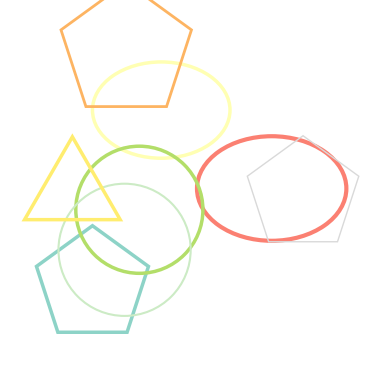[{"shape": "pentagon", "thickness": 2.5, "radius": 0.76, "center": [0.24, 0.261]}, {"shape": "oval", "thickness": 2.5, "radius": 0.89, "center": [0.419, 0.714]}, {"shape": "oval", "thickness": 3, "radius": 0.97, "center": [0.706, 0.51]}, {"shape": "pentagon", "thickness": 2, "radius": 0.89, "center": [0.328, 0.867]}, {"shape": "circle", "thickness": 2.5, "radius": 0.83, "center": [0.362, 0.455]}, {"shape": "pentagon", "thickness": 1, "radius": 0.76, "center": [0.787, 0.495]}, {"shape": "circle", "thickness": 1.5, "radius": 0.86, "center": [0.324, 0.351]}, {"shape": "triangle", "thickness": 2.5, "radius": 0.72, "center": [0.188, 0.501]}]